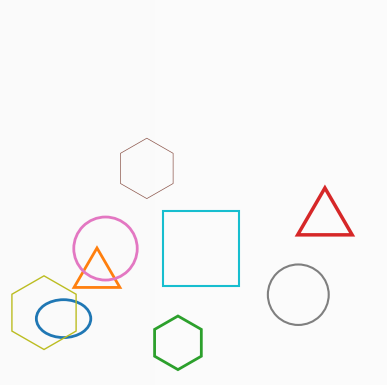[{"shape": "oval", "thickness": 2, "radius": 0.35, "center": [0.164, 0.172]}, {"shape": "triangle", "thickness": 2, "radius": 0.34, "center": [0.25, 0.288]}, {"shape": "hexagon", "thickness": 2, "radius": 0.35, "center": [0.459, 0.11]}, {"shape": "triangle", "thickness": 2.5, "radius": 0.41, "center": [0.838, 0.431]}, {"shape": "hexagon", "thickness": 0.5, "radius": 0.39, "center": [0.379, 0.563]}, {"shape": "circle", "thickness": 2, "radius": 0.41, "center": [0.272, 0.354]}, {"shape": "circle", "thickness": 1.5, "radius": 0.39, "center": [0.77, 0.235]}, {"shape": "hexagon", "thickness": 1, "radius": 0.48, "center": [0.114, 0.188]}, {"shape": "square", "thickness": 1.5, "radius": 0.49, "center": [0.518, 0.354]}]